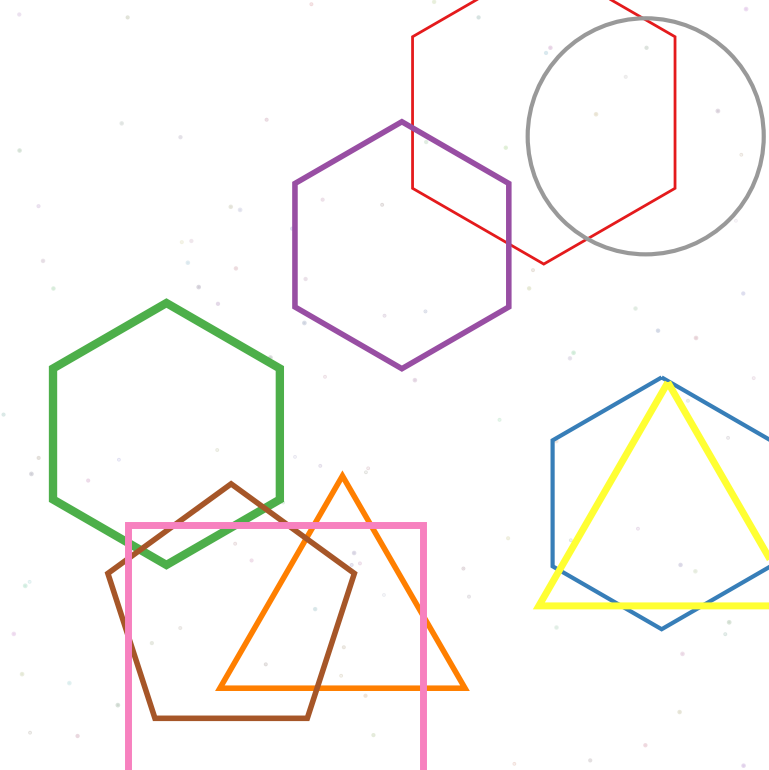[{"shape": "hexagon", "thickness": 1, "radius": 0.98, "center": [0.706, 0.854]}, {"shape": "hexagon", "thickness": 1.5, "radius": 0.82, "center": [0.859, 0.346]}, {"shape": "hexagon", "thickness": 3, "radius": 0.85, "center": [0.216, 0.436]}, {"shape": "hexagon", "thickness": 2, "radius": 0.8, "center": [0.522, 0.682]}, {"shape": "triangle", "thickness": 2, "radius": 0.92, "center": [0.445, 0.198]}, {"shape": "triangle", "thickness": 2.5, "radius": 0.97, "center": [0.867, 0.31]}, {"shape": "pentagon", "thickness": 2, "radius": 0.84, "center": [0.3, 0.203]}, {"shape": "square", "thickness": 2.5, "radius": 0.96, "center": [0.358, 0.126]}, {"shape": "circle", "thickness": 1.5, "radius": 0.77, "center": [0.839, 0.823]}]